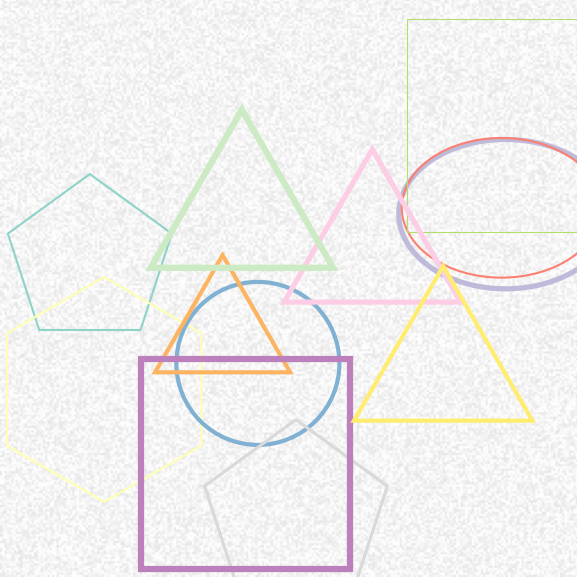[{"shape": "pentagon", "thickness": 1, "radius": 0.75, "center": [0.156, 0.548]}, {"shape": "hexagon", "thickness": 1, "radius": 0.97, "center": [0.18, 0.325]}, {"shape": "oval", "thickness": 2.5, "radius": 0.92, "center": [0.875, 0.628]}, {"shape": "oval", "thickness": 1, "radius": 0.86, "center": [0.868, 0.639]}, {"shape": "circle", "thickness": 2, "radius": 0.71, "center": [0.447, 0.37]}, {"shape": "triangle", "thickness": 2, "radius": 0.68, "center": [0.385, 0.422]}, {"shape": "square", "thickness": 0.5, "radius": 0.92, "center": [0.889, 0.781]}, {"shape": "triangle", "thickness": 2.5, "radius": 0.88, "center": [0.645, 0.564]}, {"shape": "pentagon", "thickness": 1.5, "radius": 0.83, "center": [0.512, 0.106]}, {"shape": "square", "thickness": 3, "radius": 0.91, "center": [0.426, 0.196]}, {"shape": "triangle", "thickness": 3, "radius": 0.91, "center": [0.419, 0.627]}, {"shape": "triangle", "thickness": 2, "radius": 0.89, "center": [0.767, 0.36]}]